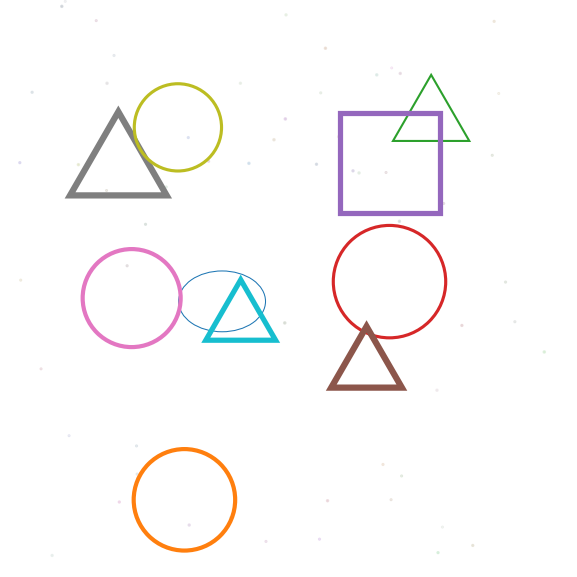[{"shape": "oval", "thickness": 0.5, "radius": 0.38, "center": [0.385, 0.477]}, {"shape": "circle", "thickness": 2, "radius": 0.44, "center": [0.319, 0.134]}, {"shape": "triangle", "thickness": 1, "radius": 0.38, "center": [0.747, 0.793]}, {"shape": "circle", "thickness": 1.5, "radius": 0.49, "center": [0.674, 0.511]}, {"shape": "square", "thickness": 2.5, "radius": 0.43, "center": [0.676, 0.717]}, {"shape": "triangle", "thickness": 3, "radius": 0.35, "center": [0.635, 0.363]}, {"shape": "circle", "thickness": 2, "radius": 0.42, "center": [0.228, 0.483]}, {"shape": "triangle", "thickness": 3, "radius": 0.48, "center": [0.205, 0.709]}, {"shape": "circle", "thickness": 1.5, "radius": 0.38, "center": [0.308, 0.779]}, {"shape": "triangle", "thickness": 2.5, "radius": 0.35, "center": [0.417, 0.445]}]